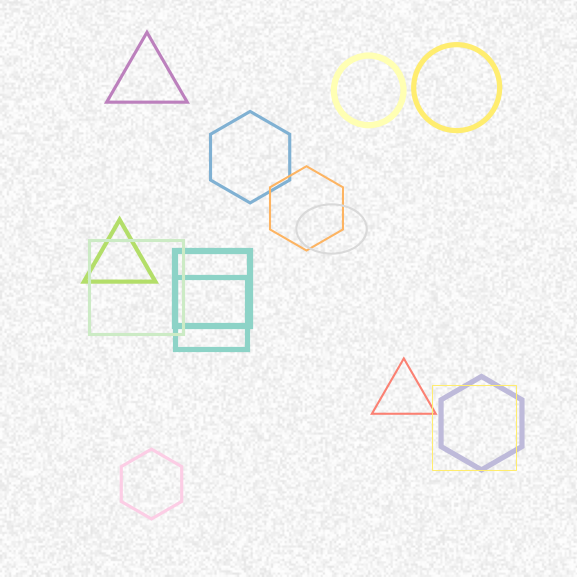[{"shape": "square", "thickness": 3, "radius": 0.32, "center": [0.368, 0.5]}, {"shape": "square", "thickness": 2.5, "radius": 0.31, "center": [0.366, 0.458]}, {"shape": "circle", "thickness": 3, "radius": 0.3, "center": [0.638, 0.843]}, {"shape": "hexagon", "thickness": 2.5, "radius": 0.4, "center": [0.834, 0.266]}, {"shape": "triangle", "thickness": 1, "radius": 0.32, "center": [0.699, 0.315]}, {"shape": "hexagon", "thickness": 1.5, "radius": 0.4, "center": [0.433, 0.727]}, {"shape": "hexagon", "thickness": 1, "radius": 0.36, "center": [0.531, 0.638]}, {"shape": "triangle", "thickness": 2, "radius": 0.36, "center": [0.207, 0.547]}, {"shape": "hexagon", "thickness": 1.5, "radius": 0.3, "center": [0.262, 0.161]}, {"shape": "oval", "thickness": 1, "radius": 0.3, "center": [0.574, 0.603]}, {"shape": "triangle", "thickness": 1.5, "radius": 0.4, "center": [0.254, 0.863]}, {"shape": "square", "thickness": 1.5, "radius": 0.41, "center": [0.236, 0.502]}, {"shape": "circle", "thickness": 2.5, "radius": 0.37, "center": [0.791, 0.847]}, {"shape": "square", "thickness": 0.5, "radius": 0.37, "center": [0.821, 0.259]}]